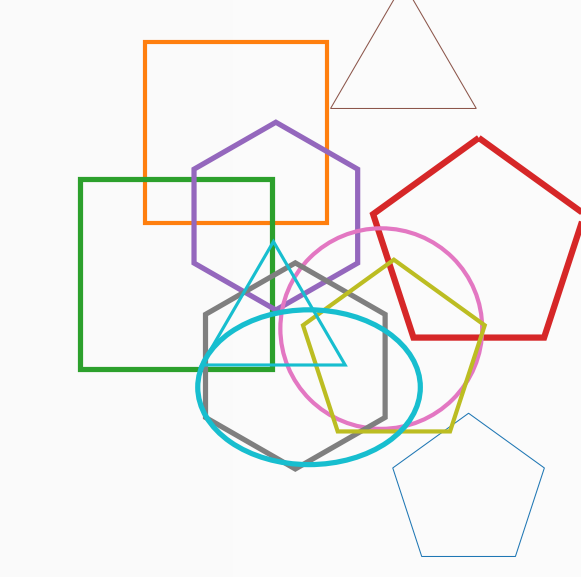[{"shape": "pentagon", "thickness": 0.5, "radius": 0.69, "center": [0.806, 0.146]}, {"shape": "square", "thickness": 2, "radius": 0.78, "center": [0.405, 0.77]}, {"shape": "square", "thickness": 2.5, "radius": 0.82, "center": [0.303, 0.525]}, {"shape": "pentagon", "thickness": 3, "radius": 0.96, "center": [0.824, 0.569]}, {"shape": "hexagon", "thickness": 2.5, "radius": 0.81, "center": [0.475, 0.625]}, {"shape": "triangle", "thickness": 0.5, "radius": 0.72, "center": [0.694, 0.884]}, {"shape": "circle", "thickness": 2, "radius": 0.87, "center": [0.656, 0.43]}, {"shape": "hexagon", "thickness": 2.5, "radius": 0.89, "center": [0.508, 0.366]}, {"shape": "pentagon", "thickness": 2, "radius": 0.82, "center": [0.678, 0.385]}, {"shape": "oval", "thickness": 2.5, "radius": 0.96, "center": [0.532, 0.329]}, {"shape": "triangle", "thickness": 1.5, "radius": 0.71, "center": [0.47, 0.438]}]